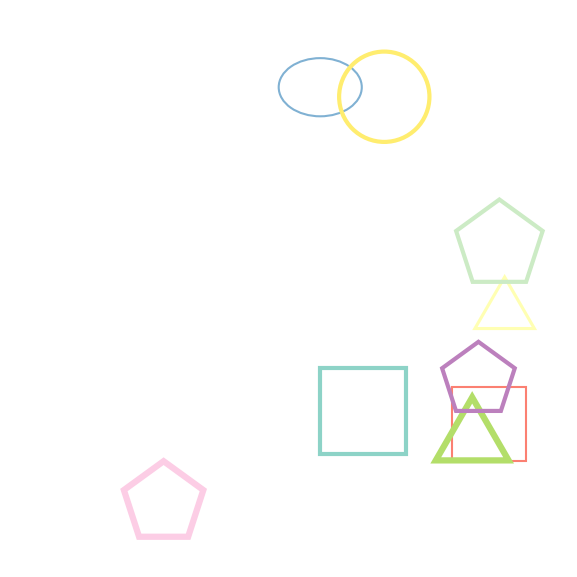[{"shape": "square", "thickness": 2, "radius": 0.38, "center": [0.629, 0.288]}, {"shape": "triangle", "thickness": 1.5, "radius": 0.3, "center": [0.874, 0.46]}, {"shape": "square", "thickness": 1, "radius": 0.32, "center": [0.847, 0.266]}, {"shape": "oval", "thickness": 1, "radius": 0.36, "center": [0.555, 0.848]}, {"shape": "triangle", "thickness": 3, "radius": 0.36, "center": [0.818, 0.238]}, {"shape": "pentagon", "thickness": 3, "radius": 0.36, "center": [0.283, 0.128]}, {"shape": "pentagon", "thickness": 2, "radius": 0.33, "center": [0.828, 0.341]}, {"shape": "pentagon", "thickness": 2, "radius": 0.39, "center": [0.865, 0.575]}, {"shape": "circle", "thickness": 2, "radius": 0.39, "center": [0.665, 0.832]}]